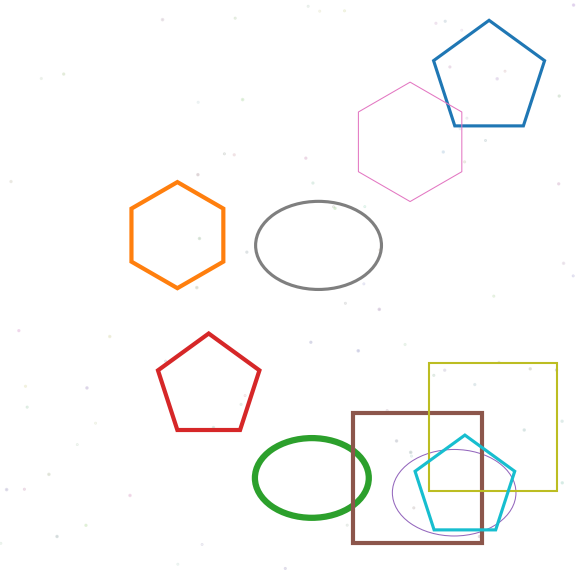[{"shape": "pentagon", "thickness": 1.5, "radius": 0.51, "center": [0.847, 0.863]}, {"shape": "hexagon", "thickness": 2, "radius": 0.46, "center": [0.307, 0.592]}, {"shape": "oval", "thickness": 3, "radius": 0.49, "center": [0.54, 0.172]}, {"shape": "pentagon", "thickness": 2, "radius": 0.46, "center": [0.361, 0.329]}, {"shape": "oval", "thickness": 0.5, "radius": 0.54, "center": [0.786, 0.146]}, {"shape": "square", "thickness": 2, "radius": 0.56, "center": [0.723, 0.172]}, {"shape": "hexagon", "thickness": 0.5, "radius": 0.52, "center": [0.71, 0.754]}, {"shape": "oval", "thickness": 1.5, "radius": 0.54, "center": [0.552, 0.574]}, {"shape": "square", "thickness": 1, "radius": 0.55, "center": [0.854, 0.26]}, {"shape": "pentagon", "thickness": 1.5, "radius": 0.45, "center": [0.805, 0.155]}]